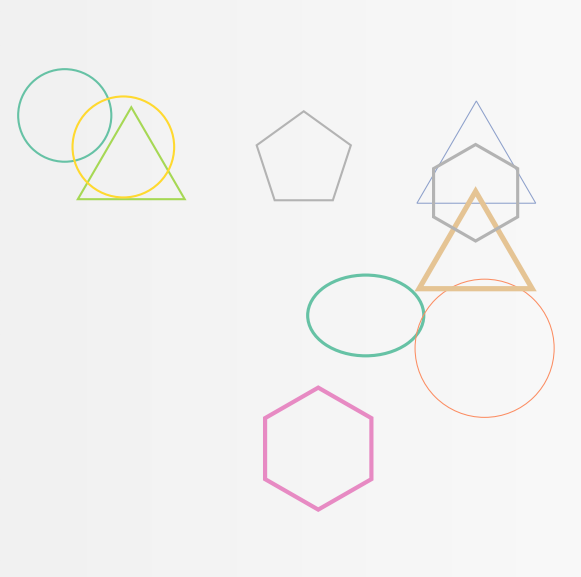[{"shape": "oval", "thickness": 1.5, "radius": 0.5, "center": [0.629, 0.453]}, {"shape": "circle", "thickness": 1, "radius": 0.4, "center": [0.111, 0.799]}, {"shape": "circle", "thickness": 0.5, "radius": 0.6, "center": [0.834, 0.396]}, {"shape": "triangle", "thickness": 0.5, "radius": 0.59, "center": [0.819, 0.706]}, {"shape": "hexagon", "thickness": 2, "radius": 0.53, "center": [0.548, 0.222]}, {"shape": "triangle", "thickness": 1, "radius": 0.53, "center": [0.226, 0.707]}, {"shape": "circle", "thickness": 1, "radius": 0.44, "center": [0.212, 0.745]}, {"shape": "triangle", "thickness": 2.5, "radius": 0.56, "center": [0.818, 0.555]}, {"shape": "pentagon", "thickness": 1, "radius": 0.43, "center": [0.523, 0.721]}, {"shape": "hexagon", "thickness": 1.5, "radius": 0.42, "center": [0.818, 0.665]}]